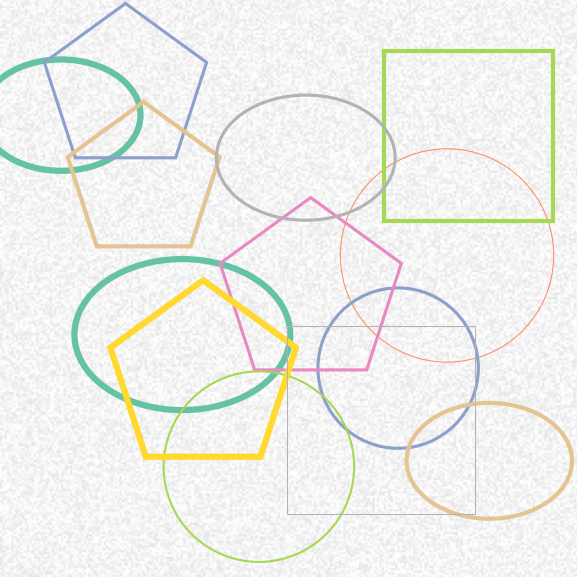[{"shape": "oval", "thickness": 3, "radius": 0.93, "center": [0.316, 0.42]}, {"shape": "oval", "thickness": 3, "radius": 0.69, "center": [0.106, 0.8]}, {"shape": "circle", "thickness": 0.5, "radius": 0.92, "center": [0.774, 0.557]}, {"shape": "pentagon", "thickness": 1.5, "radius": 0.74, "center": [0.217, 0.845]}, {"shape": "circle", "thickness": 1.5, "radius": 0.69, "center": [0.689, 0.362]}, {"shape": "pentagon", "thickness": 1.5, "radius": 0.82, "center": [0.538, 0.492]}, {"shape": "circle", "thickness": 1, "radius": 0.82, "center": [0.448, 0.191]}, {"shape": "square", "thickness": 2, "radius": 0.74, "center": [0.811, 0.763]}, {"shape": "pentagon", "thickness": 3, "radius": 0.84, "center": [0.352, 0.345]}, {"shape": "oval", "thickness": 2, "radius": 0.72, "center": [0.847, 0.201]}, {"shape": "pentagon", "thickness": 2, "radius": 0.69, "center": [0.249, 0.684]}, {"shape": "square", "thickness": 0.5, "radius": 0.81, "center": [0.66, 0.272]}, {"shape": "oval", "thickness": 1.5, "radius": 0.77, "center": [0.529, 0.726]}]